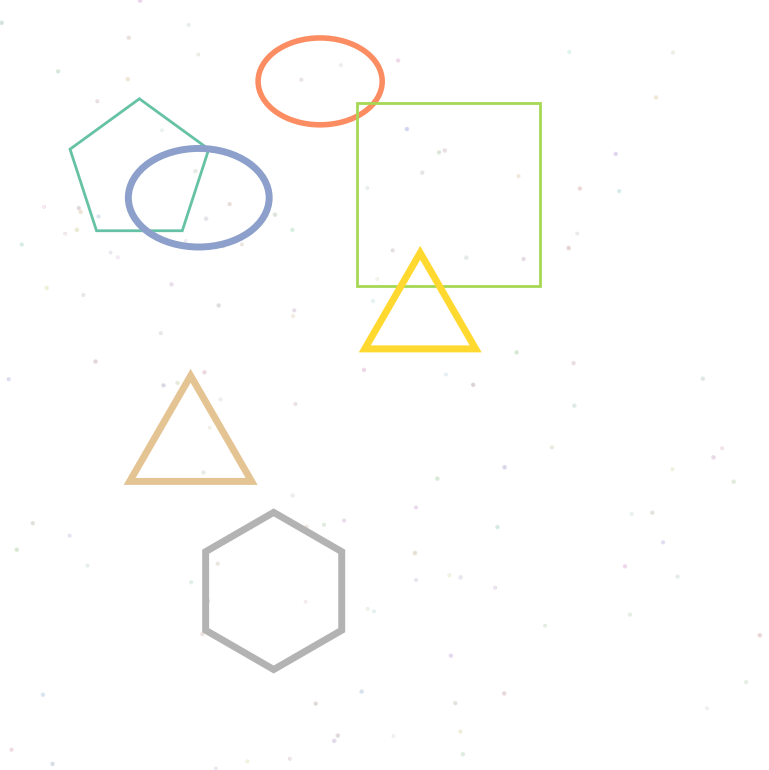[{"shape": "pentagon", "thickness": 1, "radius": 0.47, "center": [0.181, 0.777]}, {"shape": "oval", "thickness": 2, "radius": 0.4, "center": [0.416, 0.894]}, {"shape": "oval", "thickness": 2.5, "radius": 0.46, "center": [0.258, 0.743]}, {"shape": "square", "thickness": 1, "radius": 0.59, "center": [0.583, 0.748]}, {"shape": "triangle", "thickness": 2.5, "radius": 0.42, "center": [0.546, 0.588]}, {"shape": "triangle", "thickness": 2.5, "radius": 0.46, "center": [0.248, 0.421]}, {"shape": "hexagon", "thickness": 2.5, "radius": 0.51, "center": [0.355, 0.233]}]